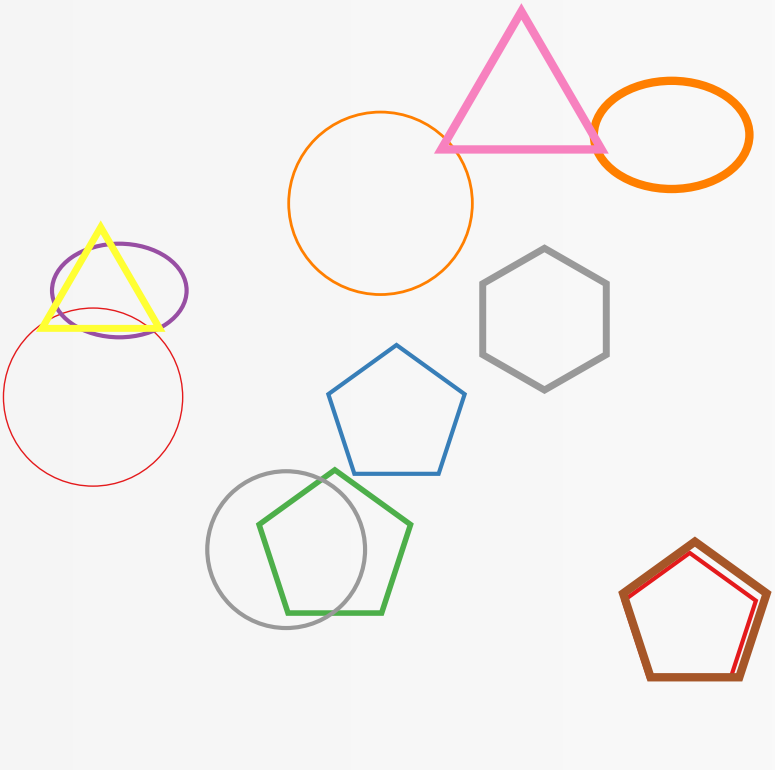[{"shape": "pentagon", "thickness": 1.5, "radius": 0.45, "center": [0.89, 0.192]}, {"shape": "circle", "thickness": 0.5, "radius": 0.58, "center": [0.12, 0.484]}, {"shape": "pentagon", "thickness": 1.5, "radius": 0.46, "center": [0.512, 0.459]}, {"shape": "pentagon", "thickness": 2, "radius": 0.51, "center": [0.432, 0.287]}, {"shape": "oval", "thickness": 1.5, "radius": 0.43, "center": [0.154, 0.623]}, {"shape": "oval", "thickness": 3, "radius": 0.5, "center": [0.867, 0.825]}, {"shape": "circle", "thickness": 1, "radius": 0.59, "center": [0.491, 0.736]}, {"shape": "triangle", "thickness": 2.5, "radius": 0.44, "center": [0.13, 0.617]}, {"shape": "pentagon", "thickness": 3, "radius": 0.49, "center": [0.897, 0.199]}, {"shape": "triangle", "thickness": 3, "radius": 0.6, "center": [0.673, 0.866]}, {"shape": "hexagon", "thickness": 2.5, "radius": 0.46, "center": [0.703, 0.585]}, {"shape": "circle", "thickness": 1.5, "radius": 0.51, "center": [0.369, 0.286]}]